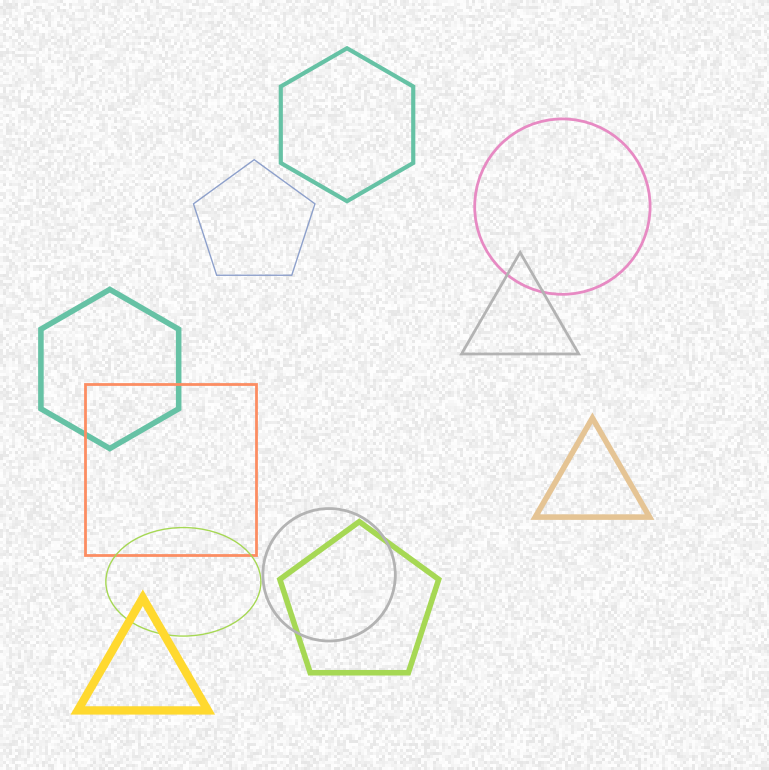[{"shape": "hexagon", "thickness": 2, "radius": 0.52, "center": [0.143, 0.521]}, {"shape": "hexagon", "thickness": 1.5, "radius": 0.5, "center": [0.451, 0.838]}, {"shape": "square", "thickness": 1, "radius": 0.56, "center": [0.221, 0.39]}, {"shape": "pentagon", "thickness": 0.5, "radius": 0.41, "center": [0.33, 0.71]}, {"shape": "circle", "thickness": 1, "radius": 0.57, "center": [0.73, 0.732]}, {"shape": "oval", "thickness": 0.5, "radius": 0.5, "center": [0.238, 0.244]}, {"shape": "pentagon", "thickness": 2, "radius": 0.54, "center": [0.467, 0.214]}, {"shape": "triangle", "thickness": 3, "radius": 0.49, "center": [0.185, 0.126]}, {"shape": "triangle", "thickness": 2, "radius": 0.43, "center": [0.769, 0.371]}, {"shape": "circle", "thickness": 1, "radius": 0.43, "center": [0.427, 0.254]}, {"shape": "triangle", "thickness": 1, "radius": 0.44, "center": [0.675, 0.584]}]